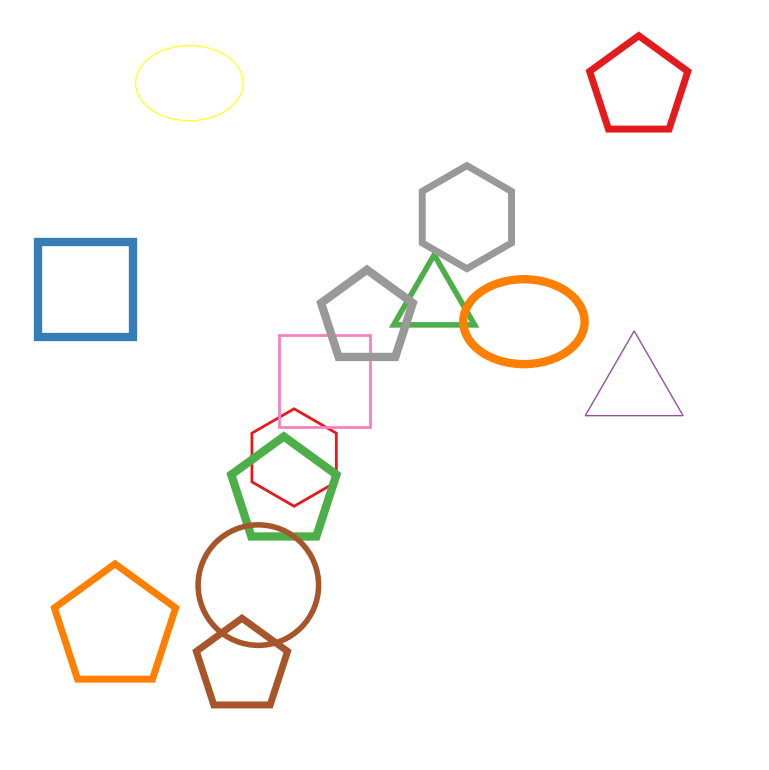[{"shape": "pentagon", "thickness": 2.5, "radius": 0.34, "center": [0.83, 0.887]}, {"shape": "hexagon", "thickness": 1, "radius": 0.32, "center": [0.382, 0.406]}, {"shape": "square", "thickness": 3, "radius": 0.31, "center": [0.111, 0.624]}, {"shape": "triangle", "thickness": 2, "radius": 0.3, "center": [0.564, 0.608]}, {"shape": "pentagon", "thickness": 3, "radius": 0.36, "center": [0.369, 0.361]}, {"shape": "triangle", "thickness": 0.5, "radius": 0.37, "center": [0.824, 0.497]}, {"shape": "pentagon", "thickness": 2.5, "radius": 0.41, "center": [0.149, 0.185]}, {"shape": "oval", "thickness": 3, "radius": 0.39, "center": [0.68, 0.582]}, {"shape": "oval", "thickness": 0.5, "radius": 0.35, "center": [0.246, 0.892]}, {"shape": "circle", "thickness": 2, "radius": 0.39, "center": [0.336, 0.24]}, {"shape": "pentagon", "thickness": 2.5, "radius": 0.31, "center": [0.314, 0.135]}, {"shape": "square", "thickness": 1, "radius": 0.3, "center": [0.422, 0.505]}, {"shape": "hexagon", "thickness": 2.5, "radius": 0.33, "center": [0.606, 0.718]}, {"shape": "pentagon", "thickness": 3, "radius": 0.31, "center": [0.477, 0.587]}]